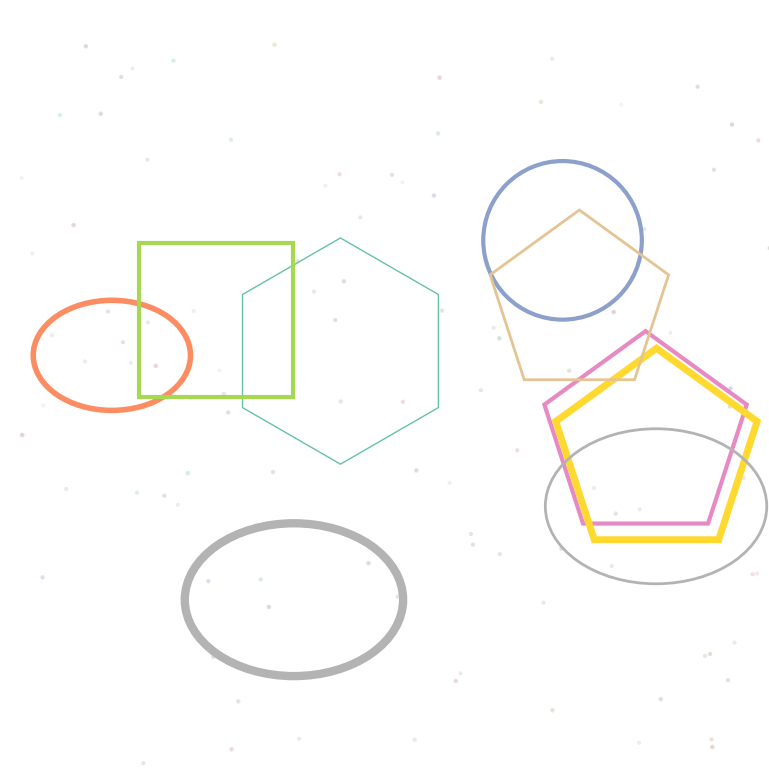[{"shape": "hexagon", "thickness": 0.5, "radius": 0.73, "center": [0.442, 0.544]}, {"shape": "oval", "thickness": 2, "radius": 0.51, "center": [0.145, 0.539]}, {"shape": "circle", "thickness": 1.5, "radius": 0.51, "center": [0.731, 0.688]}, {"shape": "pentagon", "thickness": 1.5, "radius": 0.69, "center": [0.838, 0.432]}, {"shape": "square", "thickness": 1.5, "radius": 0.5, "center": [0.281, 0.584]}, {"shape": "pentagon", "thickness": 2.5, "radius": 0.69, "center": [0.853, 0.41]}, {"shape": "pentagon", "thickness": 1, "radius": 0.61, "center": [0.752, 0.605]}, {"shape": "oval", "thickness": 1, "radius": 0.72, "center": [0.852, 0.342]}, {"shape": "oval", "thickness": 3, "radius": 0.71, "center": [0.382, 0.221]}]